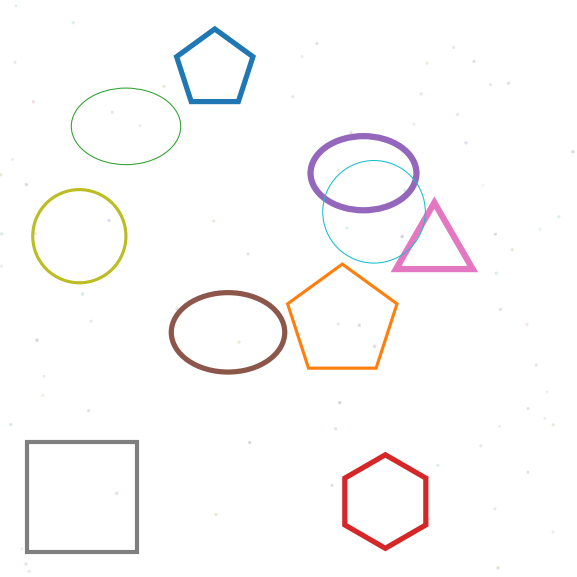[{"shape": "pentagon", "thickness": 2.5, "radius": 0.35, "center": [0.372, 0.879]}, {"shape": "pentagon", "thickness": 1.5, "radius": 0.5, "center": [0.593, 0.442]}, {"shape": "oval", "thickness": 0.5, "radius": 0.47, "center": [0.218, 0.78]}, {"shape": "hexagon", "thickness": 2.5, "radius": 0.4, "center": [0.667, 0.131]}, {"shape": "oval", "thickness": 3, "radius": 0.46, "center": [0.629, 0.699]}, {"shape": "oval", "thickness": 2.5, "radius": 0.49, "center": [0.395, 0.424]}, {"shape": "triangle", "thickness": 3, "radius": 0.38, "center": [0.752, 0.572]}, {"shape": "square", "thickness": 2, "radius": 0.48, "center": [0.142, 0.139]}, {"shape": "circle", "thickness": 1.5, "radius": 0.4, "center": [0.137, 0.59]}, {"shape": "circle", "thickness": 0.5, "radius": 0.44, "center": [0.648, 0.632]}]